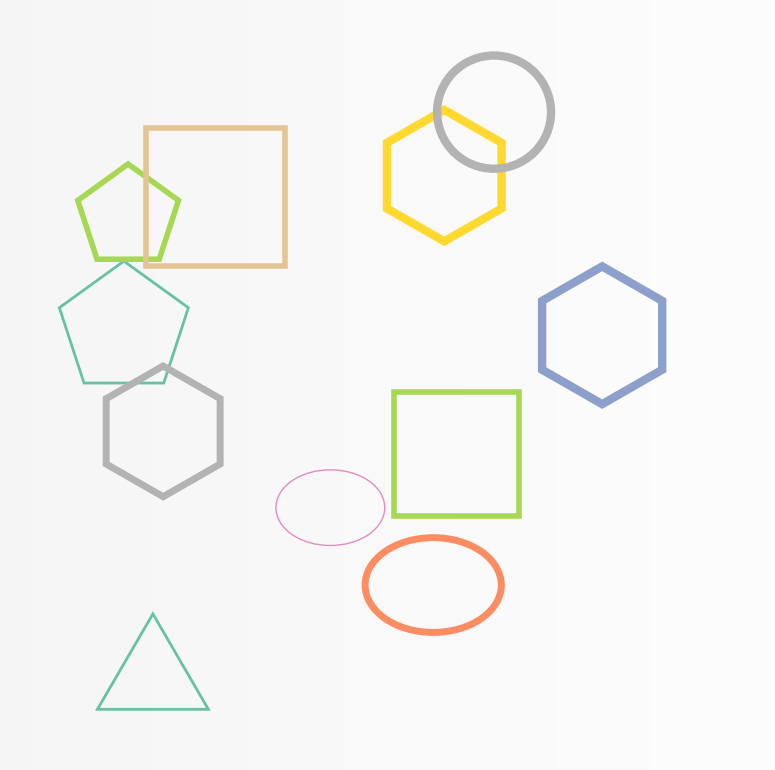[{"shape": "triangle", "thickness": 1, "radius": 0.41, "center": [0.197, 0.12]}, {"shape": "pentagon", "thickness": 1, "radius": 0.44, "center": [0.16, 0.573]}, {"shape": "oval", "thickness": 2.5, "radius": 0.44, "center": [0.559, 0.24]}, {"shape": "hexagon", "thickness": 3, "radius": 0.45, "center": [0.777, 0.565]}, {"shape": "oval", "thickness": 0.5, "radius": 0.35, "center": [0.426, 0.341]}, {"shape": "square", "thickness": 2, "radius": 0.4, "center": [0.589, 0.41]}, {"shape": "pentagon", "thickness": 2, "radius": 0.34, "center": [0.165, 0.719]}, {"shape": "hexagon", "thickness": 3, "radius": 0.43, "center": [0.573, 0.772]}, {"shape": "square", "thickness": 2, "radius": 0.45, "center": [0.278, 0.744]}, {"shape": "circle", "thickness": 3, "radius": 0.37, "center": [0.638, 0.854]}, {"shape": "hexagon", "thickness": 2.5, "radius": 0.42, "center": [0.211, 0.44]}]